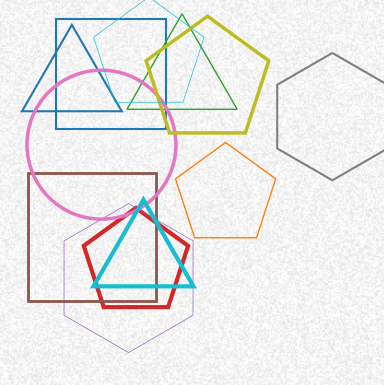[{"shape": "square", "thickness": 1.5, "radius": 0.72, "center": [0.288, 0.808]}, {"shape": "triangle", "thickness": 1.5, "radius": 0.75, "center": [0.187, 0.786]}, {"shape": "pentagon", "thickness": 1, "radius": 0.68, "center": [0.586, 0.493]}, {"shape": "triangle", "thickness": 1, "radius": 0.83, "center": [0.473, 0.799]}, {"shape": "pentagon", "thickness": 3, "radius": 0.71, "center": [0.353, 0.317]}, {"shape": "hexagon", "thickness": 0.5, "radius": 0.97, "center": [0.334, 0.278]}, {"shape": "square", "thickness": 2, "radius": 0.83, "center": [0.24, 0.384]}, {"shape": "circle", "thickness": 2.5, "radius": 0.97, "center": [0.264, 0.624]}, {"shape": "hexagon", "thickness": 1.5, "radius": 0.83, "center": [0.863, 0.697]}, {"shape": "pentagon", "thickness": 2.5, "radius": 0.84, "center": [0.539, 0.79]}, {"shape": "pentagon", "thickness": 0.5, "radius": 0.76, "center": [0.387, 0.857]}, {"shape": "triangle", "thickness": 3, "radius": 0.75, "center": [0.373, 0.331]}]